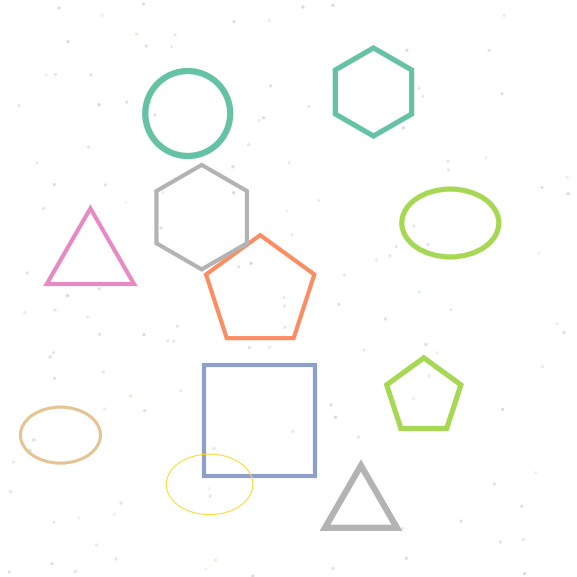[{"shape": "hexagon", "thickness": 2.5, "radius": 0.38, "center": [0.647, 0.84]}, {"shape": "circle", "thickness": 3, "radius": 0.37, "center": [0.325, 0.803]}, {"shape": "pentagon", "thickness": 2, "radius": 0.49, "center": [0.451, 0.493]}, {"shape": "square", "thickness": 2, "radius": 0.48, "center": [0.45, 0.271]}, {"shape": "triangle", "thickness": 2, "radius": 0.44, "center": [0.157, 0.551]}, {"shape": "pentagon", "thickness": 2.5, "radius": 0.34, "center": [0.734, 0.312]}, {"shape": "oval", "thickness": 2.5, "radius": 0.42, "center": [0.78, 0.613]}, {"shape": "oval", "thickness": 0.5, "radius": 0.37, "center": [0.363, 0.16]}, {"shape": "oval", "thickness": 1.5, "radius": 0.35, "center": [0.105, 0.246]}, {"shape": "hexagon", "thickness": 2, "radius": 0.45, "center": [0.349, 0.623]}, {"shape": "triangle", "thickness": 3, "radius": 0.36, "center": [0.625, 0.121]}]